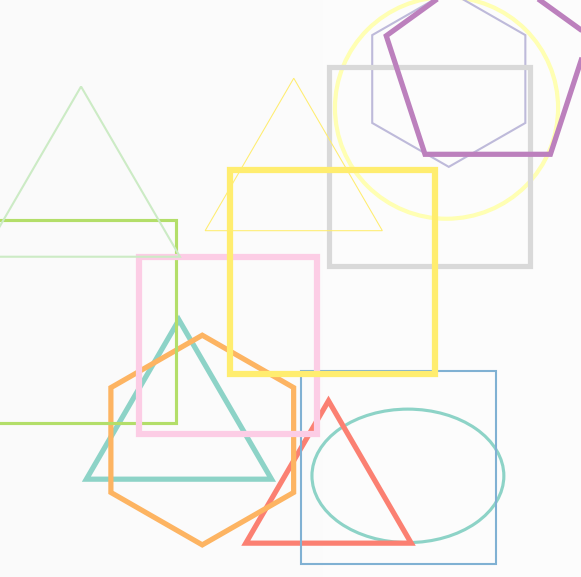[{"shape": "triangle", "thickness": 2.5, "radius": 0.92, "center": [0.308, 0.261]}, {"shape": "oval", "thickness": 1.5, "radius": 0.83, "center": [0.702, 0.175]}, {"shape": "circle", "thickness": 2, "radius": 0.96, "center": [0.768, 0.812]}, {"shape": "hexagon", "thickness": 1, "radius": 0.76, "center": [0.772, 0.862]}, {"shape": "triangle", "thickness": 2.5, "radius": 0.82, "center": [0.565, 0.141]}, {"shape": "square", "thickness": 1, "radius": 0.84, "center": [0.685, 0.19]}, {"shape": "hexagon", "thickness": 2.5, "radius": 0.91, "center": [0.348, 0.237]}, {"shape": "square", "thickness": 1.5, "radius": 0.88, "center": [0.128, 0.442]}, {"shape": "square", "thickness": 3, "radius": 0.77, "center": [0.392, 0.401]}, {"shape": "square", "thickness": 2.5, "radius": 0.86, "center": [0.739, 0.711]}, {"shape": "pentagon", "thickness": 2.5, "radius": 0.92, "center": [0.839, 0.88]}, {"shape": "triangle", "thickness": 1, "radius": 0.98, "center": [0.139, 0.653]}, {"shape": "triangle", "thickness": 0.5, "radius": 0.88, "center": [0.505, 0.688]}, {"shape": "square", "thickness": 3, "radius": 0.88, "center": [0.572, 0.528]}]